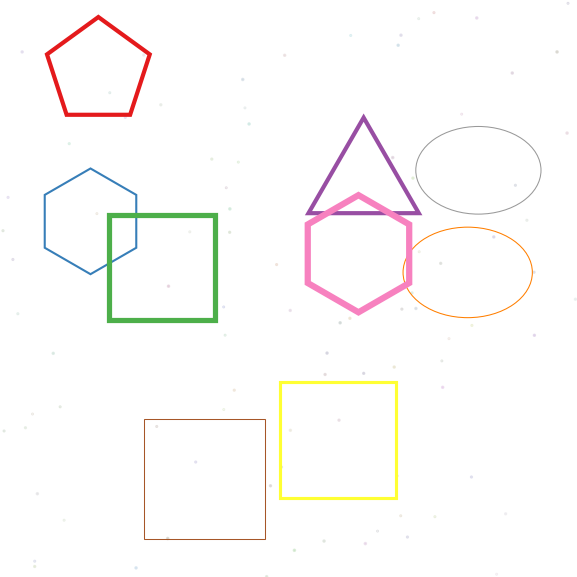[{"shape": "pentagon", "thickness": 2, "radius": 0.47, "center": [0.17, 0.876]}, {"shape": "hexagon", "thickness": 1, "radius": 0.46, "center": [0.157, 0.616]}, {"shape": "square", "thickness": 2.5, "radius": 0.46, "center": [0.28, 0.536]}, {"shape": "triangle", "thickness": 2, "radius": 0.55, "center": [0.63, 0.685]}, {"shape": "oval", "thickness": 0.5, "radius": 0.56, "center": [0.81, 0.527]}, {"shape": "square", "thickness": 1.5, "radius": 0.5, "center": [0.585, 0.238]}, {"shape": "square", "thickness": 0.5, "radius": 0.52, "center": [0.354, 0.169]}, {"shape": "hexagon", "thickness": 3, "radius": 0.51, "center": [0.621, 0.56]}, {"shape": "oval", "thickness": 0.5, "radius": 0.54, "center": [0.828, 0.704]}]